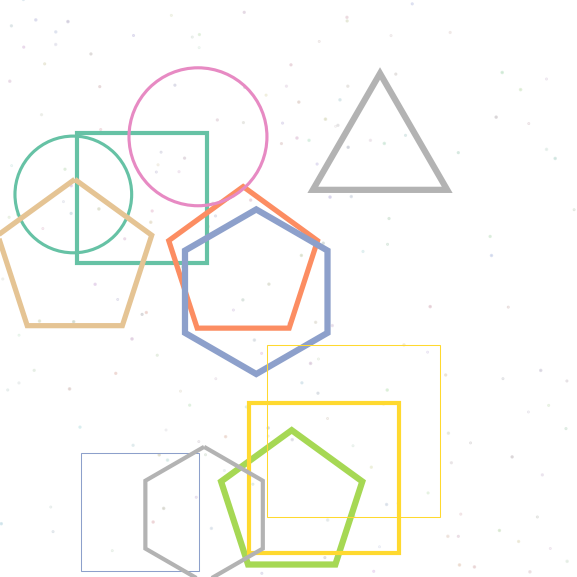[{"shape": "circle", "thickness": 1.5, "radius": 0.51, "center": [0.127, 0.662]}, {"shape": "square", "thickness": 2, "radius": 0.56, "center": [0.246, 0.657]}, {"shape": "pentagon", "thickness": 2.5, "radius": 0.68, "center": [0.421, 0.541]}, {"shape": "square", "thickness": 0.5, "radius": 0.51, "center": [0.242, 0.112]}, {"shape": "hexagon", "thickness": 3, "radius": 0.71, "center": [0.444, 0.494]}, {"shape": "circle", "thickness": 1.5, "radius": 0.6, "center": [0.343, 0.762]}, {"shape": "pentagon", "thickness": 3, "radius": 0.64, "center": [0.505, 0.126]}, {"shape": "square", "thickness": 0.5, "radius": 0.75, "center": [0.612, 0.253]}, {"shape": "square", "thickness": 2, "radius": 0.65, "center": [0.562, 0.172]}, {"shape": "pentagon", "thickness": 2.5, "radius": 0.7, "center": [0.129, 0.549]}, {"shape": "triangle", "thickness": 3, "radius": 0.67, "center": [0.658, 0.738]}, {"shape": "hexagon", "thickness": 2, "radius": 0.59, "center": [0.353, 0.108]}]